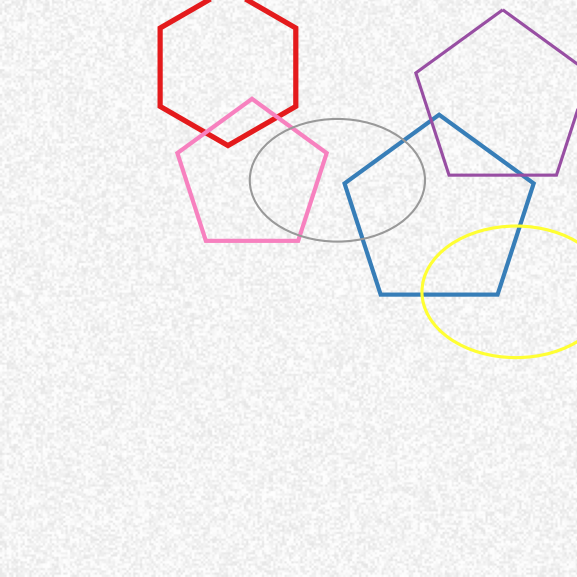[{"shape": "hexagon", "thickness": 2.5, "radius": 0.68, "center": [0.395, 0.883]}, {"shape": "pentagon", "thickness": 2, "radius": 0.86, "center": [0.76, 0.628]}, {"shape": "pentagon", "thickness": 1.5, "radius": 0.79, "center": [0.871, 0.824]}, {"shape": "oval", "thickness": 1.5, "radius": 0.81, "center": [0.893, 0.494]}, {"shape": "pentagon", "thickness": 2, "radius": 0.68, "center": [0.436, 0.692]}, {"shape": "oval", "thickness": 1, "radius": 0.76, "center": [0.584, 0.687]}]